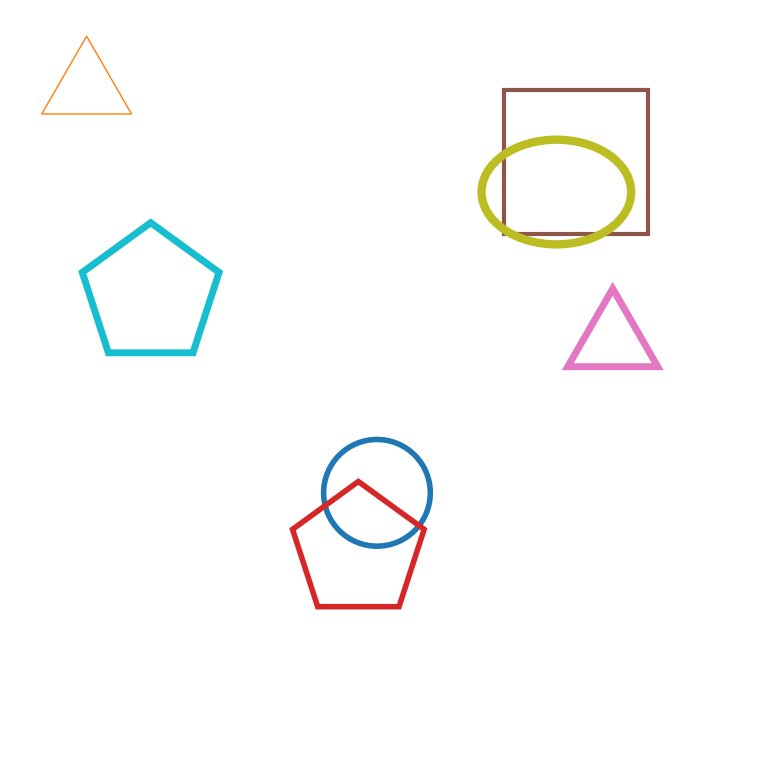[{"shape": "circle", "thickness": 2, "radius": 0.35, "center": [0.49, 0.36]}, {"shape": "triangle", "thickness": 0.5, "radius": 0.34, "center": [0.113, 0.886]}, {"shape": "pentagon", "thickness": 2, "radius": 0.45, "center": [0.465, 0.285]}, {"shape": "square", "thickness": 1.5, "radius": 0.47, "center": [0.747, 0.79]}, {"shape": "triangle", "thickness": 2.5, "radius": 0.34, "center": [0.796, 0.558]}, {"shape": "oval", "thickness": 3, "radius": 0.49, "center": [0.723, 0.751]}, {"shape": "pentagon", "thickness": 2.5, "radius": 0.47, "center": [0.196, 0.617]}]